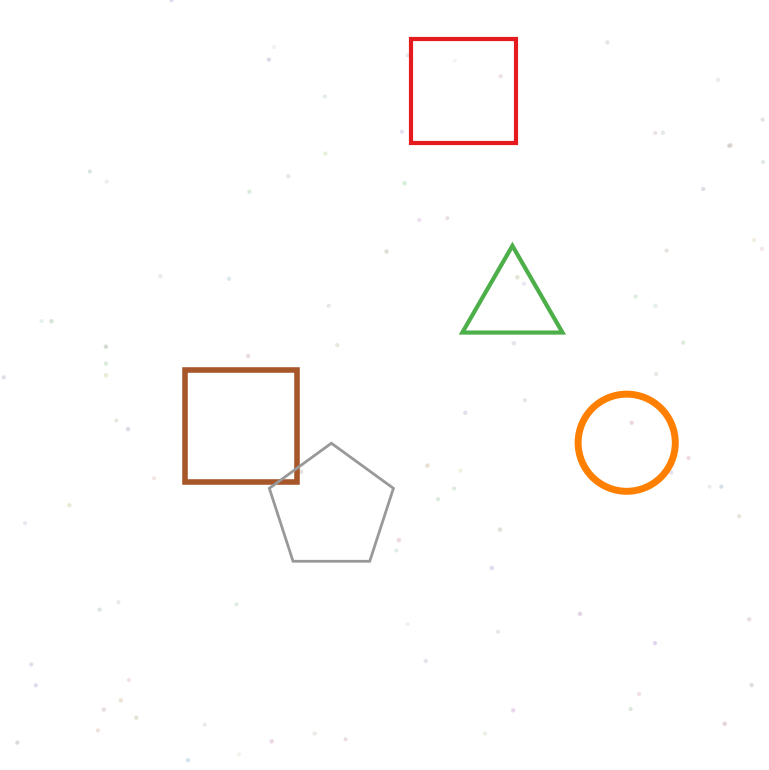[{"shape": "square", "thickness": 1.5, "radius": 0.34, "center": [0.602, 0.882]}, {"shape": "triangle", "thickness": 1.5, "radius": 0.38, "center": [0.665, 0.606]}, {"shape": "circle", "thickness": 2.5, "radius": 0.32, "center": [0.814, 0.425]}, {"shape": "square", "thickness": 2, "radius": 0.36, "center": [0.312, 0.447]}, {"shape": "pentagon", "thickness": 1, "radius": 0.42, "center": [0.43, 0.34]}]